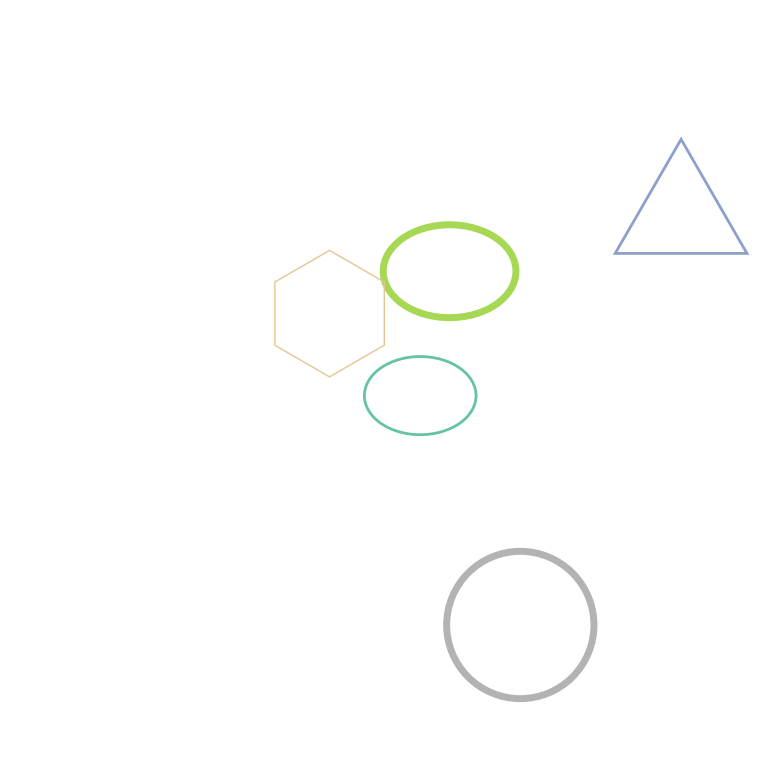[{"shape": "oval", "thickness": 1, "radius": 0.36, "center": [0.546, 0.486]}, {"shape": "triangle", "thickness": 1, "radius": 0.49, "center": [0.885, 0.72]}, {"shape": "oval", "thickness": 2.5, "radius": 0.43, "center": [0.584, 0.648]}, {"shape": "hexagon", "thickness": 0.5, "radius": 0.41, "center": [0.428, 0.593]}, {"shape": "circle", "thickness": 2.5, "radius": 0.48, "center": [0.676, 0.188]}]